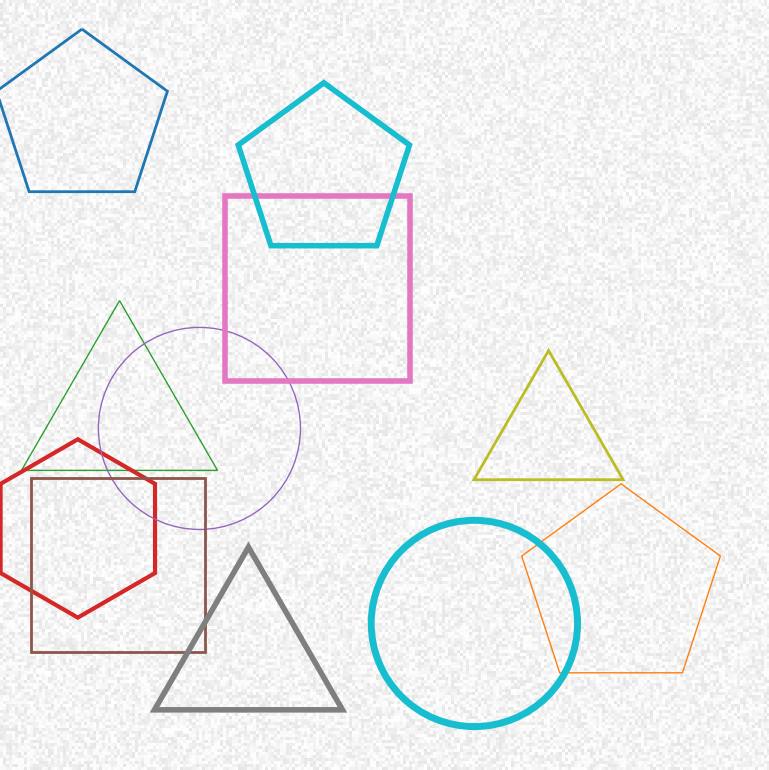[{"shape": "pentagon", "thickness": 1, "radius": 0.58, "center": [0.106, 0.845]}, {"shape": "pentagon", "thickness": 0.5, "radius": 0.68, "center": [0.807, 0.236]}, {"shape": "triangle", "thickness": 0.5, "radius": 0.73, "center": [0.155, 0.463]}, {"shape": "hexagon", "thickness": 1.5, "radius": 0.58, "center": [0.101, 0.314]}, {"shape": "circle", "thickness": 0.5, "radius": 0.66, "center": [0.259, 0.444]}, {"shape": "square", "thickness": 1, "radius": 0.57, "center": [0.153, 0.267]}, {"shape": "square", "thickness": 2, "radius": 0.6, "center": [0.412, 0.625]}, {"shape": "triangle", "thickness": 2, "radius": 0.7, "center": [0.323, 0.149]}, {"shape": "triangle", "thickness": 1, "radius": 0.56, "center": [0.712, 0.433]}, {"shape": "circle", "thickness": 2.5, "radius": 0.67, "center": [0.616, 0.19]}, {"shape": "pentagon", "thickness": 2, "radius": 0.58, "center": [0.421, 0.776]}]